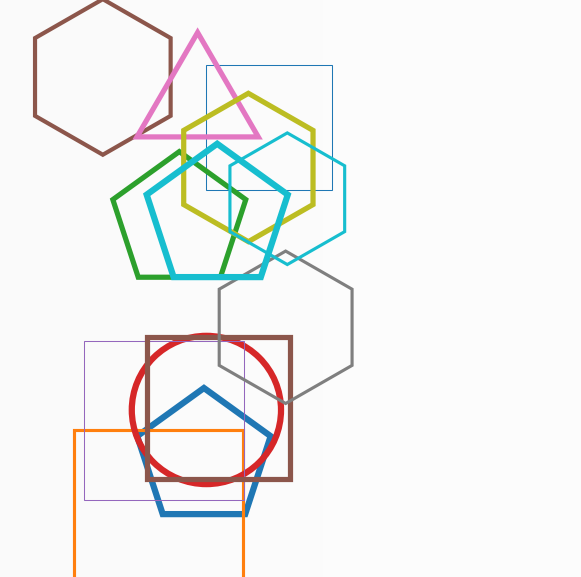[{"shape": "pentagon", "thickness": 3, "radius": 0.6, "center": [0.351, 0.207]}, {"shape": "square", "thickness": 0.5, "radius": 0.54, "center": [0.463, 0.779]}, {"shape": "square", "thickness": 1.5, "radius": 0.73, "center": [0.273, 0.109]}, {"shape": "pentagon", "thickness": 2.5, "radius": 0.6, "center": [0.309, 0.616]}, {"shape": "circle", "thickness": 3, "radius": 0.64, "center": [0.355, 0.289]}, {"shape": "square", "thickness": 0.5, "radius": 0.69, "center": [0.283, 0.271]}, {"shape": "square", "thickness": 2.5, "radius": 0.61, "center": [0.376, 0.293]}, {"shape": "hexagon", "thickness": 2, "radius": 0.67, "center": [0.177, 0.866]}, {"shape": "triangle", "thickness": 2.5, "radius": 0.6, "center": [0.34, 0.822]}, {"shape": "hexagon", "thickness": 1.5, "radius": 0.66, "center": [0.491, 0.432]}, {"shape": "hexagon", "thickness": 2.5, "radius": 0.64, "center": [0.427, 0.709]}, {"shape": "hexagon", "thickness": 1.5, "radius": 0.57, "center": [0.494, 0.655]}, {"shape": "pentagon", "thickness": 3, "radius": 0.64, "center": [0.374, 0.623]}]